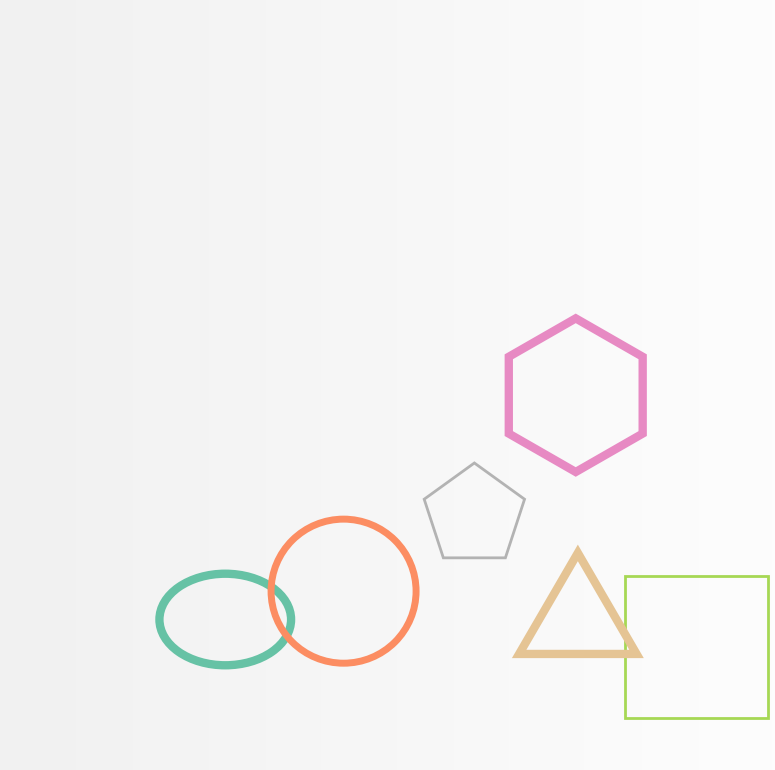[{"shape": "oval", "thickness": 3, "radius": 0.42, "center": [0.291, 0.195]}, {"shape": "circle", "thickness": 2.5, "radius": 0.47, "center": [0.443, 0.232]}, {"shape": "hexagon", "thickness": 3, "radius": 0.5, "center": [0.743, 0.487]}, {"shape": "square", "thickness": 1, "radius": 0.46, "center": [0.899, 0.16]}, {"shape": "triangle", "thickness": 3, "radius": 0.44, "center": [0.746, 0.194]}, {"shape": "pentagon", "thickness": 1, "radius": 0.34, "center": [0.612, 0.331]}]